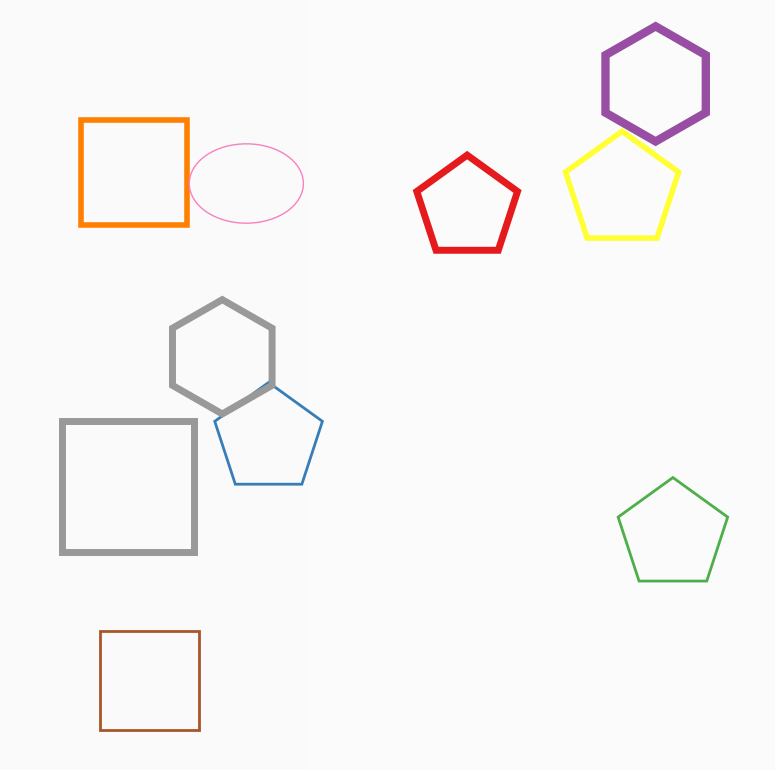[{"shape": "pentagon", "thickness": 2.5, "radius": 0.34, "center": [0.603, 0.73]}, {"shape": "pentagon", "thickness": 1, "radius": 0.37, "center": [0.347, 0.43]}, {"shape": "pentagon", "thickness": 1, "radius": 0.37, "center": [0.868, 0.305]}, {"shape": "hexagon", "thickness": 3, "radius": 0.37, "center": [0.846, 0.891]}, {"shape": "square", "thickness": 2, "radius": 0.34, "center": [0.173, 0.776]}, {"shape": "pentagon", "thickness": 2, "radius": 0.38, "center": [0.803, 0.753]}, {"shape": "square", "thickness": 1, "radius": 0.32, "center": [0.193, 0.116]}, {"shape": "oval", "thickness": 0.5, "radius": 0.37, "center": [0.318, 0.762]}, {"shape": "hexagon", "thickness": 2.5, "radius": 0.37, "center": [0.287, 0.537]}, {"shape": "square", "thickness": 2.5, "radius": 0.42, "center": [0.165, 0.369]}]